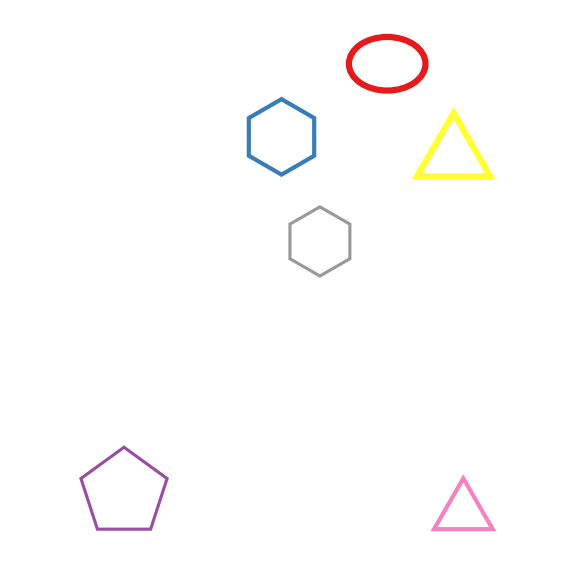[{"shape": "oval", "thickness": 3, "radius": 0.33, "center": [0.67, 0.889]}, {"shape": "hexagon", "thickness": 2, "radius": 0.33, "center": [0.487, 0.762]}, {"shape": "pentagon", "thickness": 1.5, "radius": 0.39, "center": [0.215, 0.146]}, {"shape": "triangle", "thickness": 3, "radius": 0.37, "center": [0.786, 0.73]}, {"shape": "triangle", "thickness": 2, "radius": 0.29, "center": [0.802, 0.112]}, {"shape": "hexagon", "thickness": 1.5, "radius": 0.3, "center": [0.554, 0.581]}]